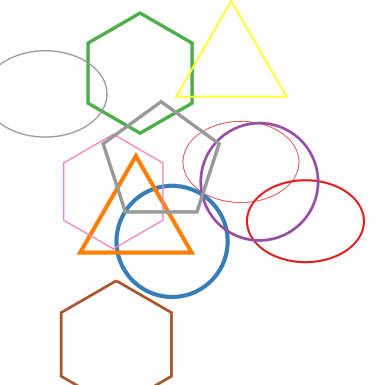[{"shape": "oval", "thickness": 1.5, "radius": 0.76, "center": [0.793, 0.425]}, {"shape": "oval", "thickness": 0.5, "radius": 0.75, "center": [0.626, 0.579]}, {"shape": "circle", "thickness": 3, "radius": 0.72, "center": [0.447, 0.373]}, {"shape": "hexagon", "thickness": 2.5, "radius": 0.78, "center": [0.364, 0.81]}, {"shape": "circle", "thickness": 2, "radius": 0.76, "center": [0.674, 0.528]}, {"shape": "triangle", "thickness": 3, "radius": 0.84, "center": [0.353, 0.428]}, {"shape": "triangle", "thickness": 1.5, "radius": 0.83, "center": [0.601, 0.832]}, {"shape": "hexagon", "thickness": 2, "radius": 0.83, "center": [0.302, 0.105]}, {"shape": "hexagon", "thickness": 1, "radius": 0.74, "center": [0.294, 0.502]}, {"shape": "pentagon", "thickness": 2.5, "radius": 0.79, "center": [0.419, 0.578]}, {"shape": "oval", "thickness": 1, "radius": 0.8, "center": [0.118, 0.756]}]